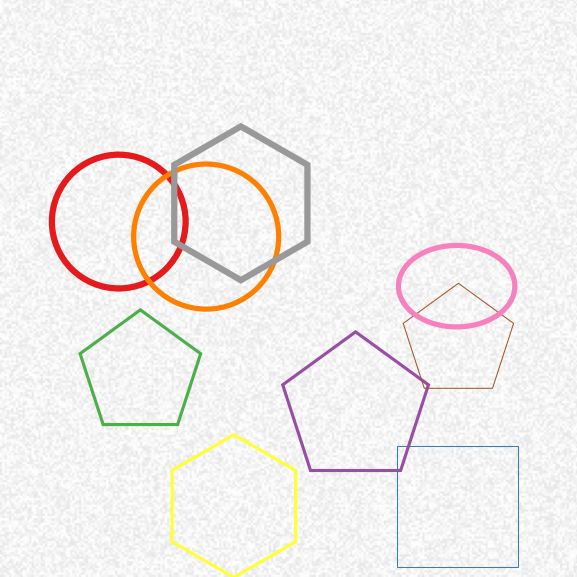[{"shape": "circle", "thickness": 3, "radius": 0.58, "center": [0.206, 0.615]}, {"shape": "square", "thickness": 0.5, "radius": 0.52, "center": [0.793, 0.123]}, {"shape": "pentagon", "thickness": 1.5, "radius": 0.55, "center": [0.243, 0.353]}, {"shape": "pentagon", "thickness": 1.5, "radius": 0.66, "center": [0.616, 0.292]}, {"shape": "circle", "thickness": 2.5, "radius": 0.63, "center": [0.357, 0.589]}, {"shape": "hexagon", "thickness": 1.5, "radius": 0.62, "center": [0.405, 0.123]}, {"shape": "pentagon", "thickness": 0.5, "radius": 0.5, "center": [0.794, 0.408]}, {"shape": "oval", "thickness": 2.5, "radius": 0.5, "center": [0.791, 0.504]}, {"shape": "hexagon", "thickness": 3, "radius": 0.67, "center": [0.417, 0.647]}]